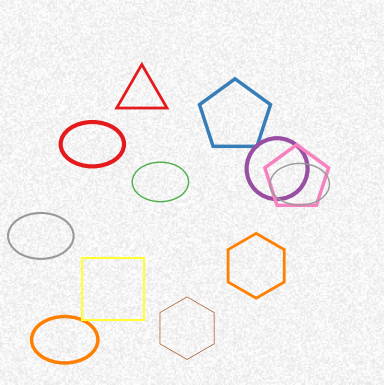[{"shape": "triangle", "thickness": 2, "radius": 0.38, "center": [0.368, 0.757]}, {"shape": "oval", "thickness": 3, "radius": 0.41, "center": [0.24, 0.625]}, {"shape": "pentagon", "thickness": 2.5, "radius": 0.48, "center": [0.61, 0.698]}, {"shape": "oval", "thickness": 1, "radius": 0.37, "center": [0.417, 0.527]}, {"shape": "circle", "thickness": 3, "radius": 0.4, "center": [0.72, 0.562]}, {"shape": "hexagon", "thickness": 2, "radius": 0.42, "center": [0.665, 0.31]}, {"shape": "oval", "thickness": 2.5, "radius": 0.43, "center": [0.168, 0.118]}, {"shape": "square", "thickness": 1.5, "radius": 0.4, "center": [0.293, 0.249]}, {"shape": "hexagon", "thickness": 0.5, "radius": 0.41, "center": [0.486, 0.148]}, {"shape": "pentagon", "thickness": 2.5, "radius": 0.44, "center": [0.771, 0.537]}, {"shape": "oval", "thickness": 1, "radius": 0.39, "center": [0.779, 0.521]}, {"shape": "oval", "thickness": 1.5, "radius": 0.43, "center": [0.106, 0.387]}]